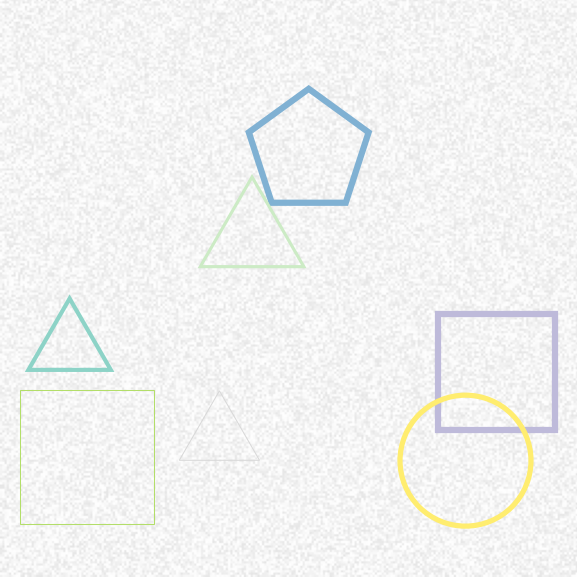[{"shape": "triangle", "thickness": 2, "radius": 0.41, "center": [0.121, 0.4]}, {"shape": "square", "thickness": 3, "radius": 0.5, "center": [0.86, 0.355]}, {"shape": "pentagon", "thickness": 3, "radius": 0.55, "center": [0.535, 0.736]}, {"shape": "square", "thickness": 0.5, "radius": 0.58, "center": [0.151, 0.208]}, {"shape": "triangle", "thickness": 0.5, "radius": 0.4, "center": [0.38, 0.242]}, {"shape": "triangle", "thickness": 1.5, "radius": 0.52, "center": [0.436, 0.589]}, {"shape": "circle", "thickness": 2.5, "radius": 0.57, "center": [0.806, 0.201]}]